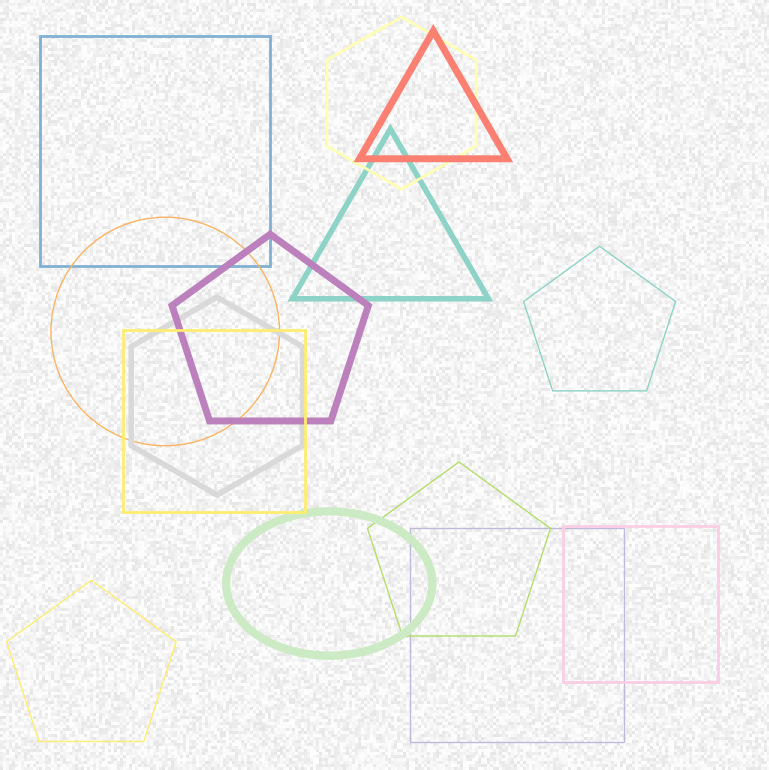[{"shape": "triangle", "thickness": 2, "radius": 0.74, "center": [0.507, 0.686]}, {"shape": "pentagon", "thickness": 0.5, "radius": 0.52, "center": [0.779, 0.576]}, {"shape": "hexagon", "thickness": 1, "radius": 0.56, "center": [0.522, 0.866]}, {"shape": "square", "thickness": 0.5, "radius": 0.69, "center": [0.671, 0.175]}, {"shape": "triangle", "thickness": 2.5, "radius": 0.55, "center": [0.563, 0.849]}, {"shape": "square", "thickness": 1, "radius": 0.75, "center": [0.201, 0.804]}, {"shape": "circle", "thickness": 0.5, "radius": 0.74, "center": [0.215, 0.569]}, {"shape": "pentagon", "thickness": 0.5, "radius": 0.62, "center": [0.596, 0.275]}, {"shape": "square", "thickness": 1, "radius": 0.51, "center": [0.832, 0.216]}, {"shape": "hexagon", "thickness": 2, "radius": 0.64, "center": [0.282, 0.486]}, {"shape": "pentagon", "thickness": 2.5, "radius": 0.67, "center": [0.351, 0.562]}, {"shape": "oval", "thickness": 3, "radius": 0.67, "center": [0.428, 0.242]}, {"shape": "square", "thickness": 1, "radius": 0.59, "center": [0.278, 0.453]}, {"shape": "pentagon", "thickness": 0.5, "radius": 0.58, "center": [0.119, 0.131]}]